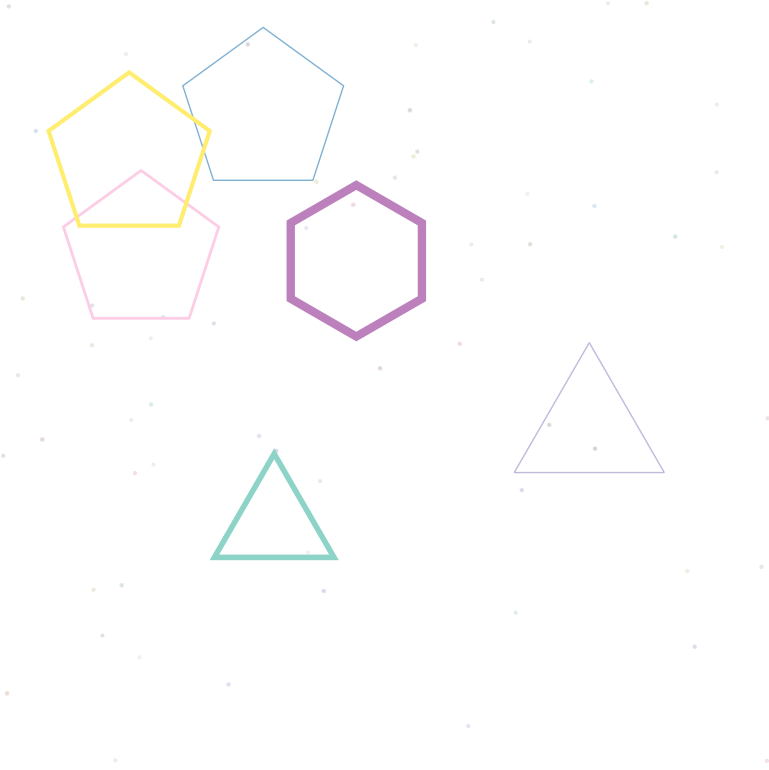[{"shape": "triangle", "thickness": 2, "radius": 0.45, "center": [0.356, 0.321]}, {"shape": "triangle", "thickness": 0.5, "radius": 0.56, "center": [0.765, 0.443]}, {"shape": "pentagon", "thickness": 0.5, "radius": 0.55, "center": [0.342, 0.855]}, {"shape": "pentagon", "thickness": 1, "radius": 0.53, "center": [0.183, 0.672]}, {"shape": "hexagon", "thickness": 3, "radius": 0.49, "center": [0.463, 0.661]}, {"shape": "pentagon", "thickness": 1.5, "radius": 0.55, "center": [0.168, 0.796]}]